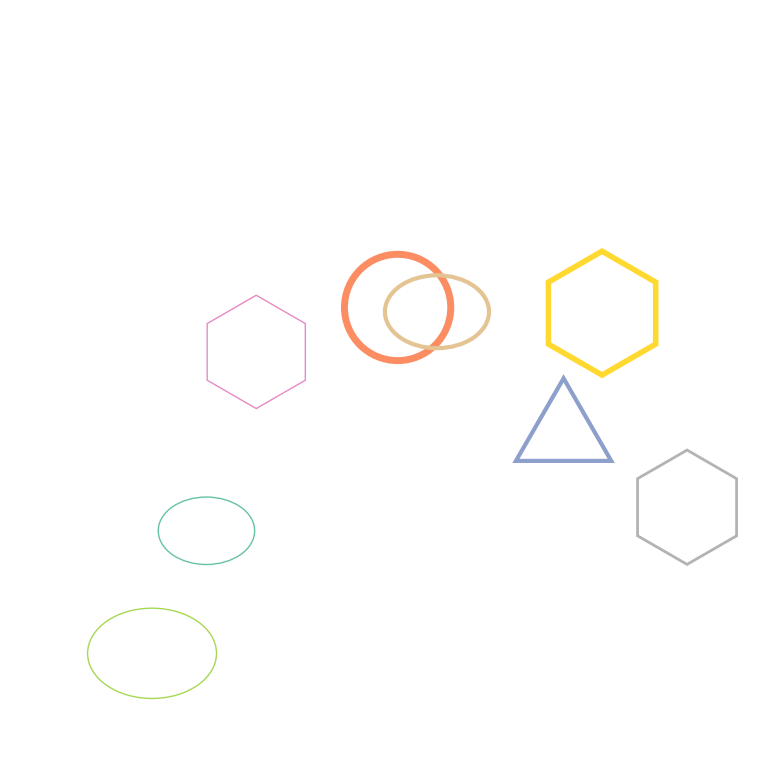[{"shape": "oval", "thickness": 0.5, "radius": 0.31, "center": [0.268, 0.311]}, {"shape": "circle", "thickness": 2.5, "radius": 0.35, "center": [0.516, 0.601]}, {"shape": "triangle", "thickness": 1.5, "radius": 0.36, "center": [0.732, 0.437]}, {"shape": "hexagon", "thickness": 0.5, "radius": 0.37, "center": [0.333, 0.543]}, {"shape": "oval", "thickness": 0.5, "radius": 0.42, "center": [0.197, 0.152]}, {"shape": "hexagon", "thickness": 2, "radius": 0.4, "center": [0.782, 0.593]}, {"shape": "oval", "thickness": 1.5, "radius": 0.34, "center": [0.567, 0.595]}, {"shape": "hexagon", "thickness": 1, "radius": 0.37, "center": [0.892, 0.341]}]